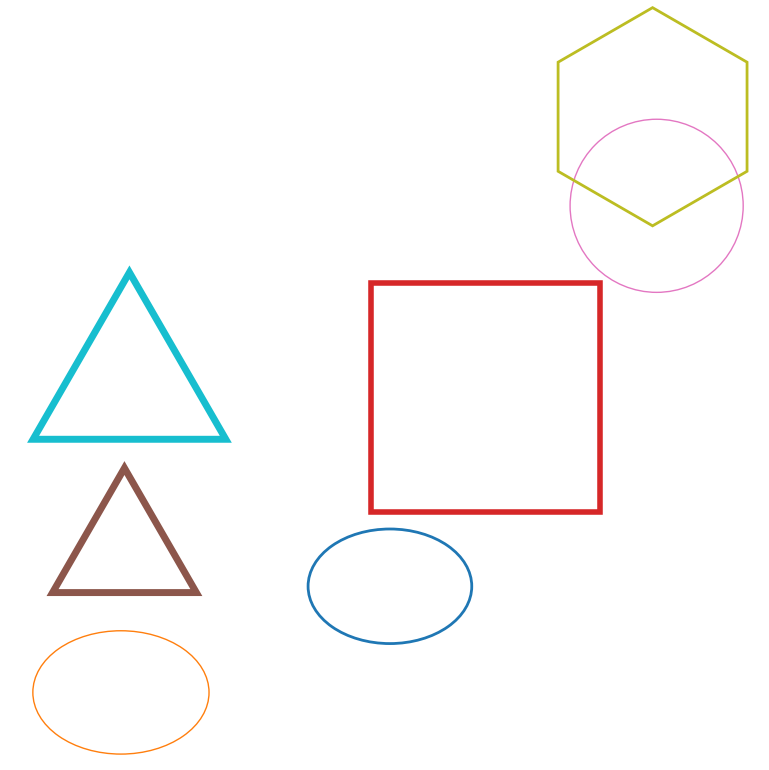[{"shape": "oval", "thickness": 1, "radius": 0.53, "center": [0.506, 0.239]}, {"shape": "oval", "thickness": 0.5, "radius": 0.57, "center": [0.157, 0.101]}, {"shape": "square", "thickness": 2, "radius": 0.74, "center": [0.63, 0.484]}, {"shape": "triangle", "thickness": 2.5, "radius": 0.54, "center": [0.162, 0.284]}, {"shape": "circle", "thickness": 0.5, "radius": 0.56, "center": [0.853, 0.733]}, {"shape": "hexagon", "thickness": 1, "radius": 0.71, "center": [0.847, 0.848]}, {"shape": "triangle", "thickness": 2.5, "radius": 0.72, "center": [0.168, 0.502]}]